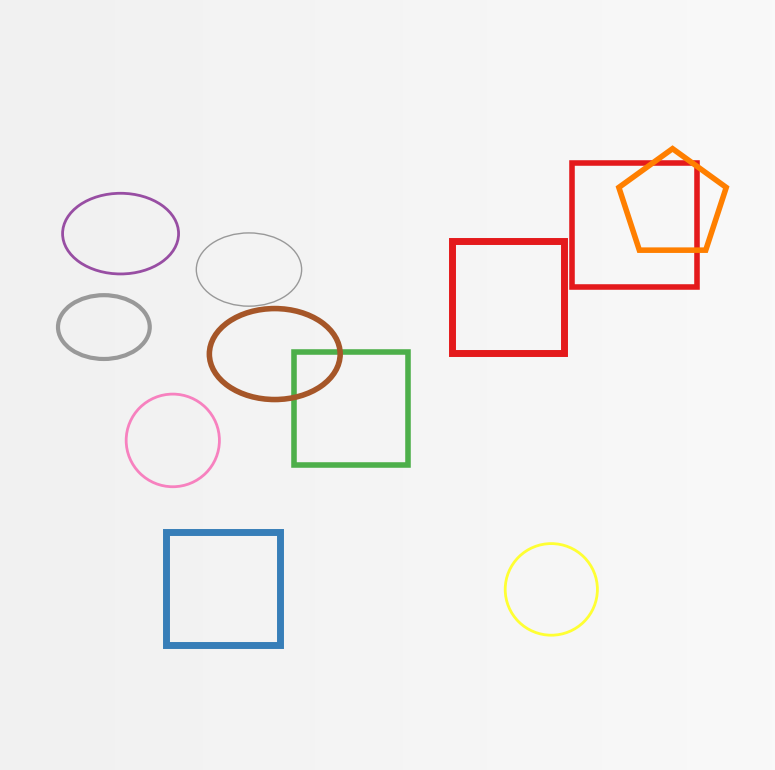[{"shape": "square", "thickness": 2.5, "radius": 0.36, "center": [0.655, 0.614]}, {"shape": "square", "thickness": 2, "radius": 0.4, "center": [0.819, 0.708]}, {"shape": "square", "thickness": 2.5, "radius": 0.37, "center": [0.287, 0.236]}, {"shape": "square", "thickness": 2, "radius": 0.37, "center": [0.453, 0.469]}, {"shape": "oval", "thickness": 1, "radius": 0.37, "center": [0.156, 0.697]}, {"shape": "pentagon", "thickness": 2, "radius": 0.36, "center": [0.868, 0.734]}, {"shape": "circle", "thickness": 1, "radius": 0.3, "center": [0.711, 0.235]}, {"shape": "oval", "thickness": 2, "radius": 0.42, "center": [0.355, 0.54]}, {"shape": "circle", "thickness": 1, "radius": 0.3, "center": [0.223, 0.428]}, {"shape": "oval", "thickness": 1.5, "radius": 0.3, "center": [0.134, 0.575]}, {"shape": "oval", "thickness": 0.5, "radius": 0.34, "center": [0.321, 0.65]}]